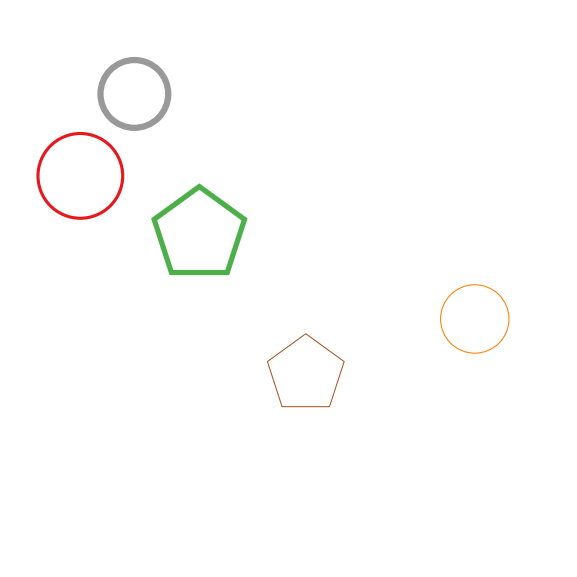[{"shape": "circle", "thickness": 1.5, "radius": 0.37, "center": [0.139, 0.695]}, {"shape": "pentagon", "thickness": 2.5, "radius": 0.41, "center": [0.345, 0.594]}, {"shape": "circle", "thickness": 0.5, "radius": 0.3, "center": [0.822, 0.447]}, {"shape": "pentagon", "thickness": 0.5, "radius": 0.35, "center": [0.529, 0.351]}, {"shape": "circle", "thickness": 3, "radius": 0.29, "center": [0.233, 0.836]}]